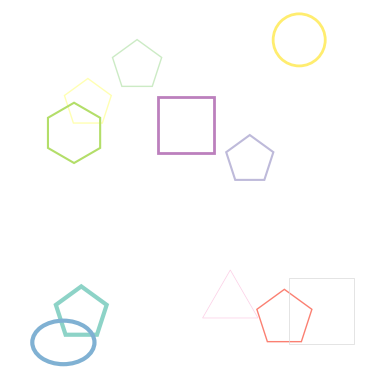[{"shape": "pentagon", "thickness": 3, "radius": 0.35, "center": [0.211, 0.187]}, {"shape": "pentagon", "thickness": 1, "radius": 0.32, "center": [0.228, 0.732]}, {"shape": "pentagon", "thickness": 1.5, "radius": 0.32, "center": [0.649, 0.585]}, {"shape": "pentagon", "thickness": 1, "radius": 0.38, "center": [0.739, 0.173]}, {"shape": "oval", "thickness": 3, "radius": 0.4, "center": [0.165, 0.111]}, {"shape": "hexagon", "thickness": 1.5, "radius": 0.39, "center": [0.192, 0.655]}, {"shape": "triangle", "thickness": 0.5, "radius": 0.42, "center": [0.598, 0.216]}, {"shape": "square", "thickness": 0.5, "radius": 0.42, "center": [0.836, 0.192]}, {"shape": "square", "thickness": 2, "radius": 0.37, "center": [0.484, 0.675]}, {"shape": "pentagon", "thickness": 1, "radius": 0.34, "center": [0.356, 0.83]}, {"shape": "circle", "thickness": 2, "radius": 0.34, "center": [0.777, 0.896]}]